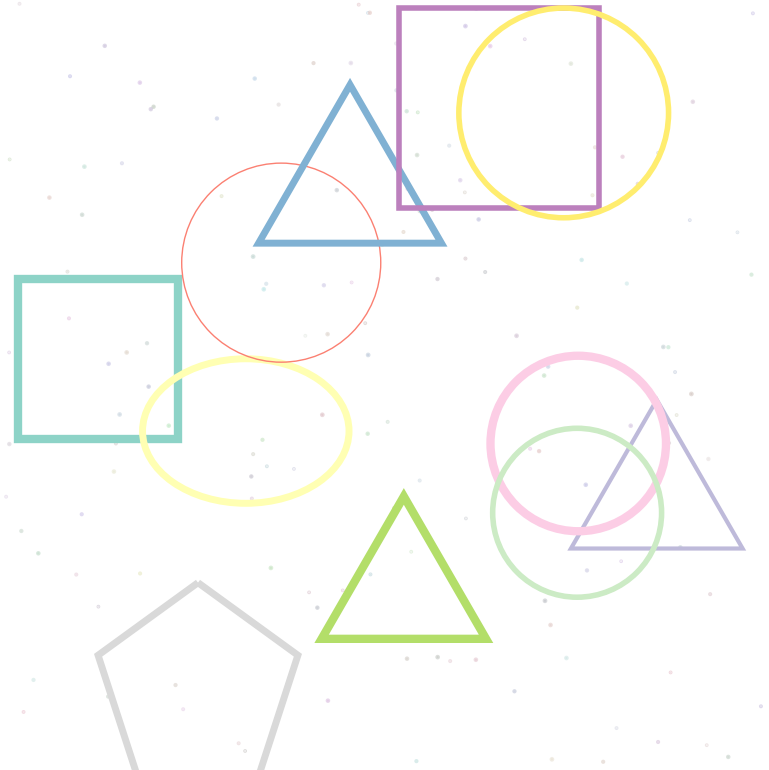[{"shape": "square", "thickness": 3, "radius": 0.52, "center": [0.127, 0.534]}, {"shape": "oval", "thickness": 2.5, "radius": 0.67, "center": [0.319, 0.44]}, {"shape": "triangle", "thickness": 1.5, "radius": 0.64, "center": [0.853, 0.352]}, {"shape": "circle", "thickness": 0.5, "radius": 0.65, "center": [0.365, 0.659]}, {"shape": "triangle", "thickness": 2.5, "radius": 0.69, "center": [0.455, 0.753]}, {"shape": "triangle", "thickness": 3, "radius": 0.62, "center": [0.524, 0.232]}, {"shape": "circle", "thickness": 3, "radius": 0.57, "center": [0.751, 0.424]}, {"shape": "pentagon", "thickness": 2.5, "radius": 0.68, "center": [0.257, 0.107]}, {"shape": "square", "thickness": 2, "radius": 0.65, "center": [0.648, 0.859]}, {"shape": "circle", "thickness": 2, "radius": 0.55, "center": [0.75, 0.334]}, {"shape": "circle", "thickness": 2, "radius": 0.68, "center": [0.732, 0.853]}]